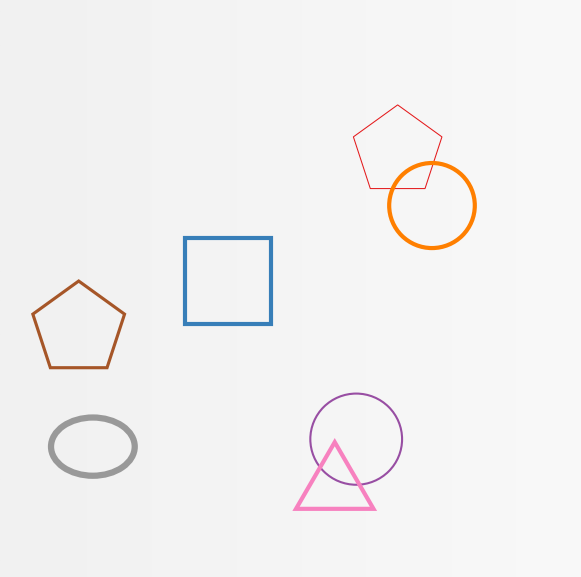[{"shape": "pentagon", "thickness": 0.5, "radius": 0.4, "center": [0.684, 0.737]}, {"shape": "square", "thickness": 2, "radius": 0.37, "center": [0.393, 0.513]}, {"shape": "circle", "thickness": 1, "radius": 0.39, "center": [0.613, 0.239]}, {"shape": "circle", "thickness": 2, "radius": 0.37, "center": [0.743, 0.643]}, {"shape": "pentagon", "thickness": 1.5, "radius": 0.41, "center": [0.135, 0.43]}, {"shape": "triangle", "thickness": 2, "radius": 0.38, "center": [0.576, 0.157]}, {"shape": "oval", "thickness": 3, "radius": 0.36, "center": [0.16, 0.226]}]